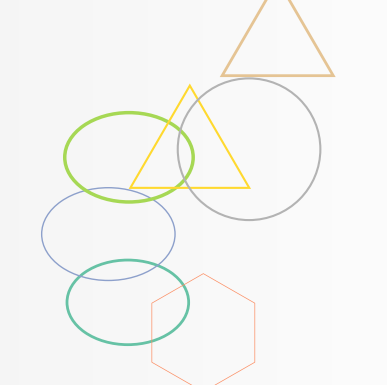[{"shape": "oval", "thickness": 2, "radius": 0.78, "center": [0.33, 0.215]}, {"shape": "hexagon", "thickness": 0.5, "radius": 0.77, "center": [0.525, 0.136]}, {"shape": "oval", "thickness": 1, "radius": 0.86, "center": [0.28, 0.392]}, {"shape": "oval", "thickness": 2.5, "radius": 0.83, "center": [0.333, 0.591]}, {"shape": "triangle", "thickness": 1.5, "radius": 0.89, "center": [0.49, 0.601]}, {"shape": "triangle", "thickness": 2, "radius": 0.83, "center": [0.717, 0.886]}, {"shape": "circle", "thickness": 1.5, "radius": 0.92, "center": [0.643, 0.612]}]